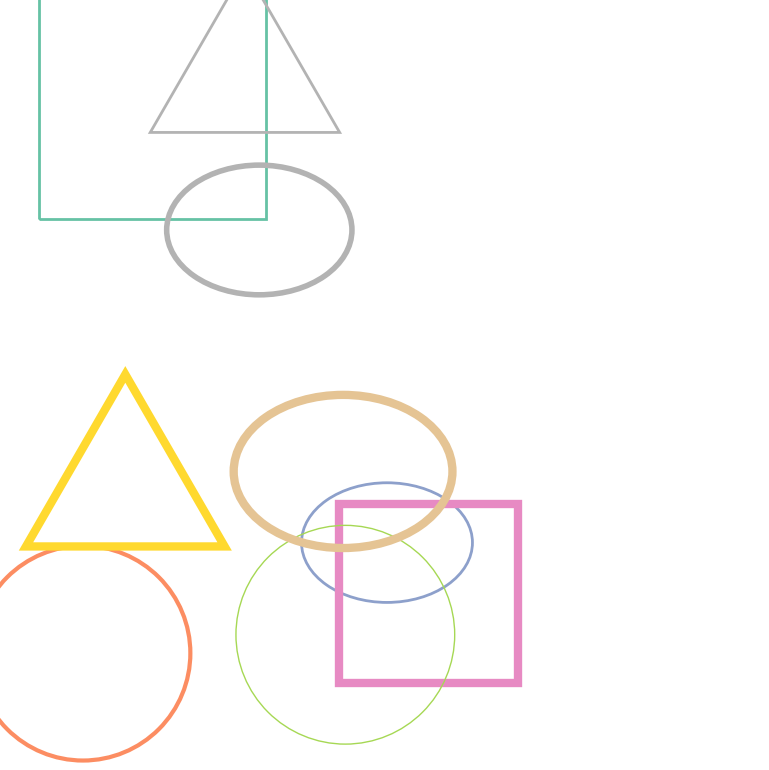[{"shape": "square", "thickness": 1, "radius": 0.74, "center": [0.198, 0.863]}, {"shape": "circle", "thickness": 1.5, "radius": 0.7, "center": [0.108, 0.152]}, {"shape": "oval", "thickness": 1, "radius": 0.56, "center": [0.503, 0.295]}, {"shape": "square", "thickness": 3, "radius": 0.58, "center": [0.556, 0.23]}, {"shape": "circle", "thickness": 0.5, "radius": 0.71, "center": [0.448, 0.176]}, {"shape": "triangle", "thickness": 3, "radius": 0.74, "center": [0.163, 0.365]}, {"shape": "oval", "thickness": 3, "radius": 0.71, "center": [0.446, 0.388]}, {"shape": "oval", "thickness": 2, "radius": 0.6, "center": [0.337, 0.701]}, {"shape": "triangle", "thickness": 1, "radius": 0.71, "center": [0.318, 0.899]}]